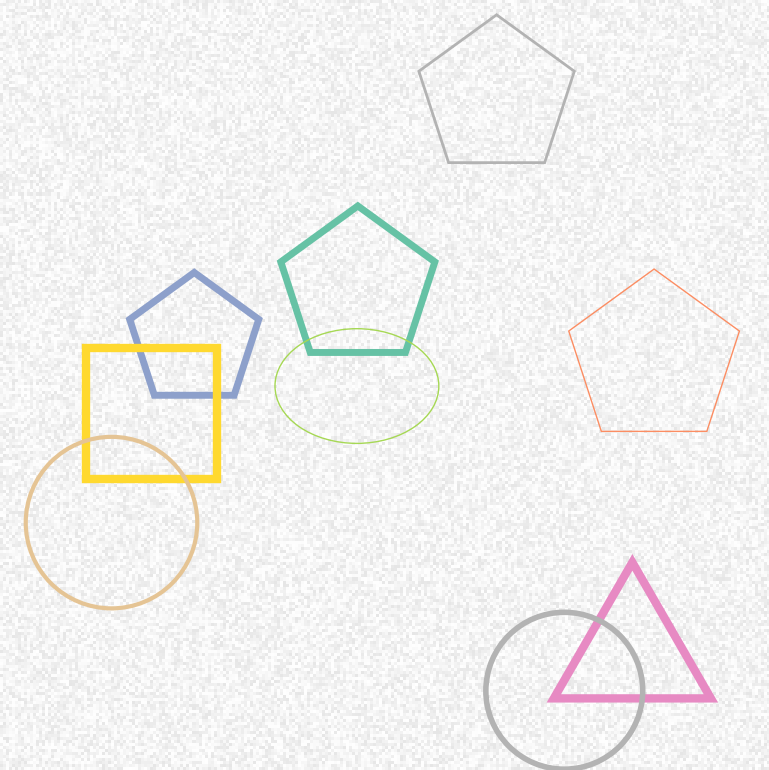[{"shape": "pentagon", "thickness": 2.5, "radius": 0.53, "center": [0.465, 0.627]}, {"shape": "pentagon", "thickness": 0.5, "radius": 0.58, "center": [0.849, 0.534]}, {"shape": "pentagon", "thickness": 2.5, "radius": 0.44, "center": [0.252, 0.558]}, {"shape": "triangle", "thickness": 3, "radius": 0.59, "center": [0.821, 0.152]}, {"shape": "oval", "thickness": 0.5, "radius": 0.53, "center": [0.464, 0.499]}, {"shape": "square", "thickness": 3, "radius": 0.43, "center": [0.197, 0.463]}, {"shape": "circle", "thickness": 1.5, "radius": 0.56, "center": [0.145, 0.321]}, {"shape": "pentagon", "thickness": 1, "radius": 0.53, "center": [0.645, 0.875]}, {"shape": "circle", "thickness": 2, "radius": 0.51, "center": [0.733, 0.103]}]